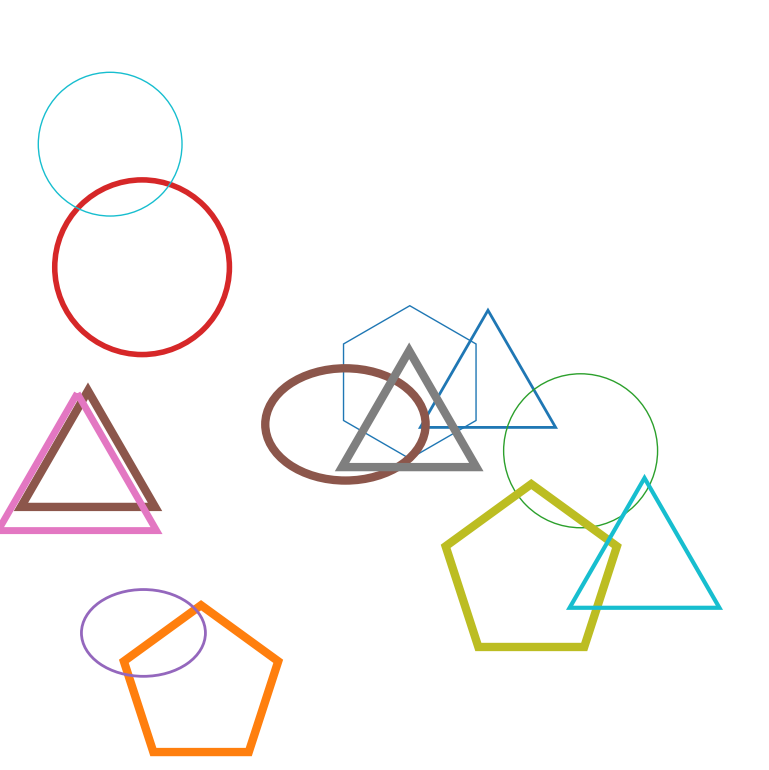[{"shape": "hexagon", "thickness": 0.5, "radius": 0.5, "center": [0.532, 0.504]}, {"shape": "triangle", "thickness": 1, "radius": 0.51, "center": [0.634, 0.496]}, {"shape": "pentagon", "thickness": 3, "radius": 0.53, "center": [0.261, 0.109]}, {"shape": "circle", "thickness": 0.5, "radius": 0.5, "center": [0.754, 0.415]}, {"shape": "circle", "thickness": 2, "radius": 0.57, "center": [0.185, 0.653]}, {"shape": "oval", "thickness": 1, "radius": 0.4, "center": [0.186, 0.178]}, {"shape": "triangle", "thickness": 3, "radius": 0.5, "center": [0.114, 0.392]}, {"shape": "oval", "thickness": 3, "radius": 0.52, "center": [0.449, 0.449]}, {"shape": "triangle", "thickness": 2.5, "radius": 0.59, "center": [0.1, 0.37]}, {"shape": "triangle", "thickness": 3, "radius": 0.5, "center": [0.531, 0.444]}, {"shape": "pentagon", "thickness": 3, "radius": 0.58, "center": [0.69, 0.254]}, {"shape": "circle", "thickness": 0.5, "radius": 0.47, "center": [0.143, 0.813]}, {"shape": "triangle", "thickness": 1.5, "radius": 0.56, "center": [0.837, 0.267]}]